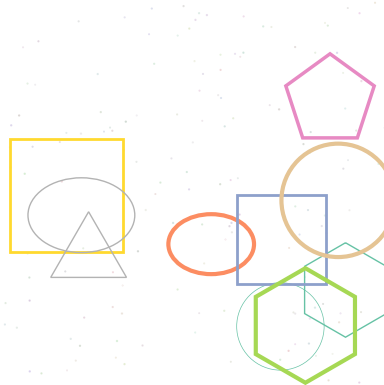[{"shape": "circle", "thickness": 0.5, "radius": 0.57, "center": [0.728, 0.152]}, {"shape": "hexagon", "thickness": 1, "radius": 0.61, "center": [0.897, 0.247]}, {"shape": "oval", "thickness": 3, "radius": 0.56, "center": [0.549, 0.366]}, {"shape": "square", "thickness": 2, "radius": 0.58, "center": [0.731, 0.378]}, {"shape": "pentagon", "thickness": 2.5, "radius": 0.6, "center": [0.857, 0.74]}, {"shape": "hexagon", "thickness": 3, "radius": 0.74, "center": [0.793, 0.155]}, {"shape": "square", "thickness": 2, "radius": 0.74, "center": [0.173, 0.492]}, {"shape": "circle", "thickness": 3, "radius": 0.74, "center": [0.878, 0.48]}, {"shape": "oval", "thickness": 1, "radius": 0.69, "center": [0.211, 0.441]}, {"shape": "triangle", "thickness": 1, "radius": 0.57, "center": [0.23, 0.336]}]